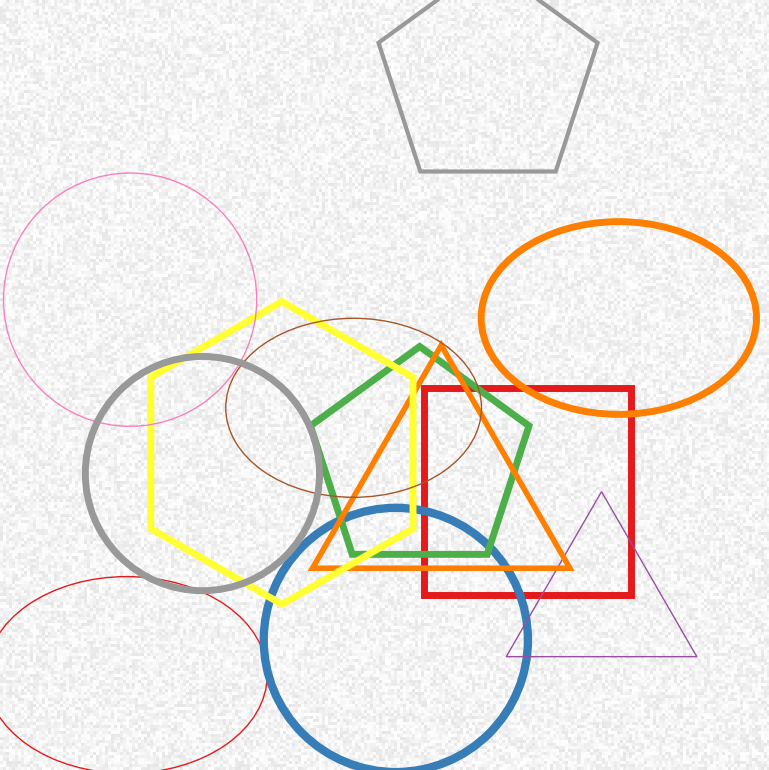[{"shape": "square", "thickness": 2.5, "radius": 0.67, "center": [0.685, 0.361]}, {"shape": "oval", "thickness": 0.5, "radius": 0.91, "center": [0.165, 0.123]}, {"shape": "circle", "thickness": 3, "radius": 0.86, "center": [0.514, 0.169]}, {"shape": "pentagon", "thickness": 2.5, "radius": 0.75, "center": [0.545, 0.401]}, {"shape": "triangle", "thickness": 0.5, "radius": 0.71, "center": [0.781, 0.219]}, {"shape": "triangle", "thickness": 2, "radius": 0.96, "center": [0.573, 0.359]}, {"shape": "oval", "thickness": 2.5, "radius": 0.89, "center": [0.804, 0.587]}, {"shape": "hexagon", "thickness": 2.5, "radius": 0.98, "center": [0.366, 0.412]}, {"shape": "oval", "thickness": 0.5, "radius": 0.83, "center": [0.459, 0.47]}, {"shape": "circle", "thickness": 0.5, "radius": 0.82, "center": [0.169, 0.611]}, {"shape": "pentagon", "thickness": 1.5, "radius": 0.75, "center": [0.634, 0.898]}, {"shape": "circle", "thickness": 2.5, "radius": 0.76, "center": [0.263, 0.385]}]